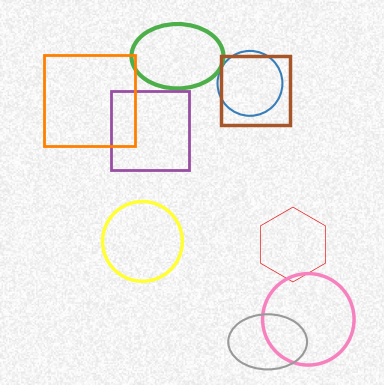[{"shape": "hexagon", "thickness": 0.5, "radius": 0.49, "center": [0.761, 0.365]}, {"shape": "circle", "thickness": 1.5, "radius": 0.42, "center": [0.649, 0.783]}, {"shape": "oval", "thickness": 3, "radius": 0.6, "center": [0.461, 0.854]}, {"shape": "square", "thickness": 2, "radius": 0.51, "center": [0.389, 0.661]}, {"shape": "square", "thickness": 2, "radius": 0.59, "center": [0.232, 0.739]}, {"shape": "circle", "thickness": 2.5, "radius": 0.52, "center": [0.37, 0.373]}, {"shape": "square", "thickness": 2.5, "radius": 0.45, "center": [0.664, 0.766]}, {"shape": "circle", "thickness": 2.5, "radius": 0.59, "center": [0.801, 0.171]}, {"shape": "oval", "thickness": 1.5, "radius": 0.51, "center": [0.695, 0.112]}]